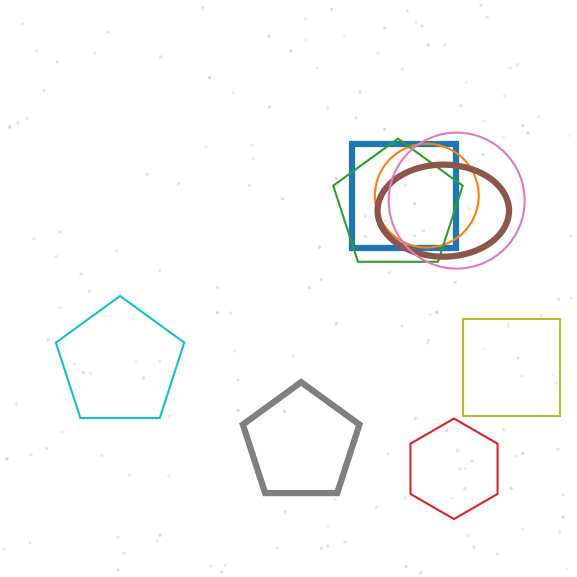[{"shape": "square", "thickness": 3, "radius": 0.45, "center": [0.699, 0.66]}, {"shape": "circle", "thickness": 1, "radius": 0.45, "center": [0.739, 0.66]}, {"shape": "pentagon", "thickness": 1, "radius": 0.59, "center": [0.689, 0.641]}, {"shape": "hexagon", "thickness": 1, "radius": 0.44, "center": [0.786, 0.187]}, {"shape": "oval", "thickness": 3, "radius": 0.57, "center": [0.768, 0.634]}, {"shape": "circle", "thickness": 1, "radius": 0.59, "center": [0.791, 0.652]}, {"shape": "pentagon", "thickness": 3, "radius": 0.53, "center": [0.521, 0.231]}, {"shape": "square", "thickness": 1, "radius": 0.42, "center": [0.886, 0.363]}, {"shape": "pentagon", "thickness": 1, "radius": 0.58, "center": [0.208, 0.37]}]